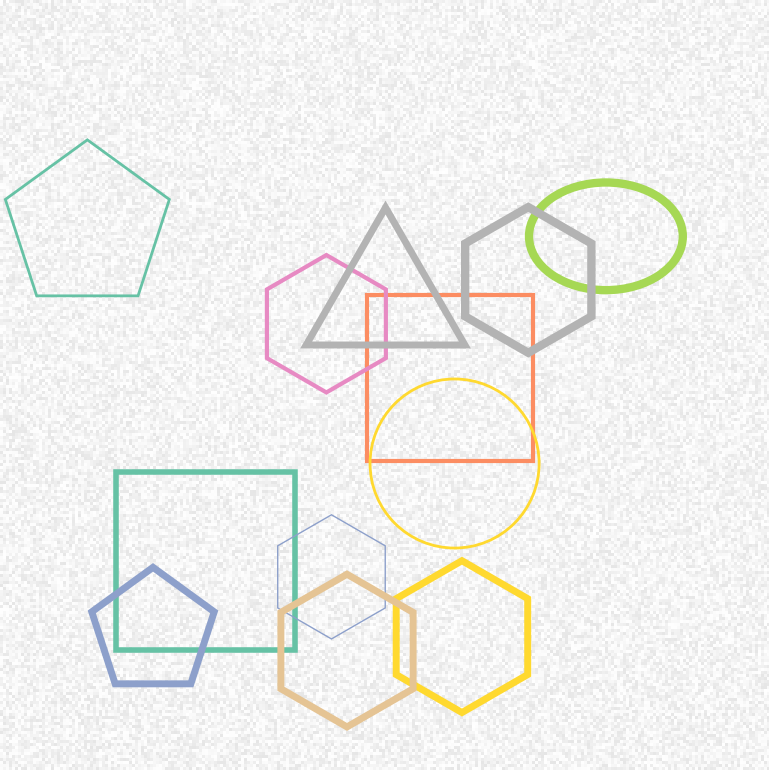[{"shape": "pentagon", "thickness": 1, "radius": 0.56, "center": [0.113, 0.706]}, {"shape": "square", "thickness": 2, "radius": 0.58, "center": [0.267, 0.271]}, {"shape": "square", "thickness": 1.5, "radius": 0.54, "center": [0.585, 0.509]}, {"shape": "pentagon", "thickness": 2.5, "radius": 0.42, "center": [0.199, 0.18]}, {"shape": "hexagon", "thickness": 0.5, "radius": 0.4, "center": [0.43, 0.251]}, {"shape": "hexagon", "thickness": 1.5, "radius": 0.45, "center": [0.424, 0.58]}, {"shape": "oval", "thickness": 3, "radius": 0.5, "center": [0.787, 0.693]}, {"shape": "circle", "thickness": 1, "radius": 0.55, "center": [0.59, 0.398]}, {"shape": "hexagon", "thickness": 2.5, "radius": 0.49, "center": [0.6, 0.173]}, {"shape": "hexagon", "thickness": 2.5, "radius": 0.5, "center": [0.451, 0.155]}, {"shape": "triangle", "thickness": 2.5, "radius": 0.6, "center": [0.501, 0.611]}, {"shape": "hexagon", "thickness": 3, "radius": 0.47, "center": [0.686, 0.636]}]